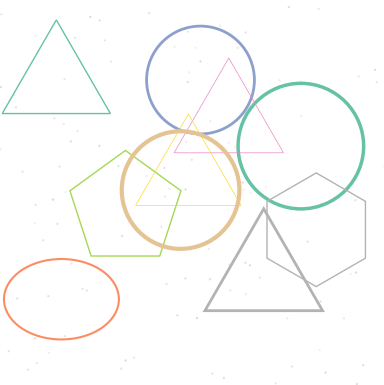[{"shape": "circle", "thickness": 2.5, "radius": 0.82, "center": [0.781, 0.62]}, {"shape": "triangle", "thickness": 1, "radius": 0.81, "center": [0.146, 0.786]}, {"shape": "oval", "thickness": 1.5, "radius": 0.75, "center": [0.16, 0.223]}, {"shape": "circle", "thickness": 2, "radius": 0.7, "center": [0.521, 0.792]}, {"shape": "triangle", "thickness": 0.5, "radius": 0.82, "center": [0.594, 0.685]}, {"shape": "pentagon", "thickness": 1, "radius": 0.76, "center": [0.326, 0.458]}, {"shape": "triangle", "thickness": 0.5, "radius": 0.79, "center": [0.489, 0.546]}, {"shape": "circle", "thickness": 3, "radius": 0.76, "center": [0.469, 0.506]}, {"shape": "triangle", "thickness": 2, "radius": 0.88, "center": [0.685, 0.281]}, {"shape": "hexagon", "thickness": 1, "radius": 0.74, "center": [0.821, 0.403]}]